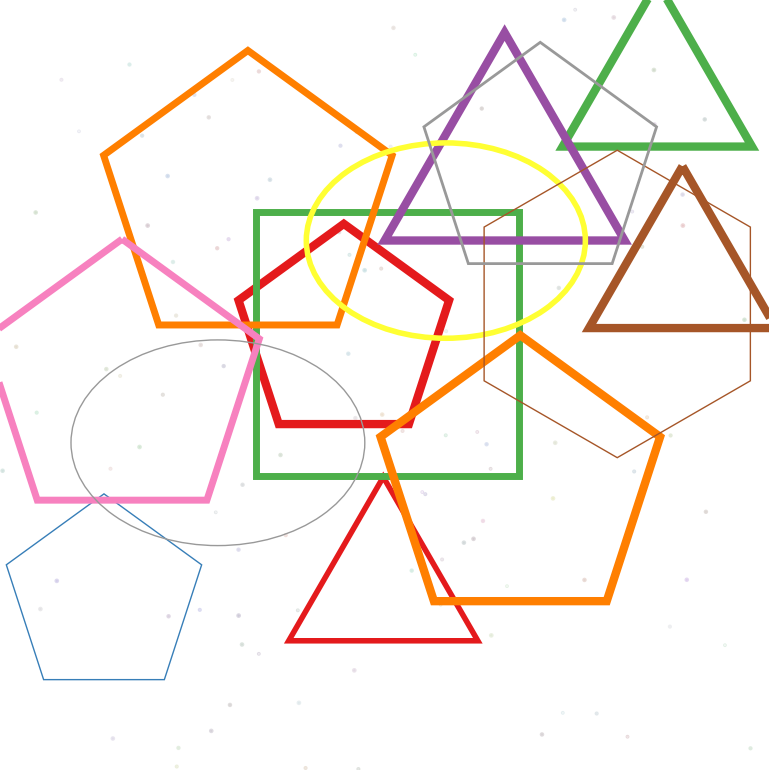[{"shape": "pentagon", "thickness": 3, "radius": 0.72, "center": [0.447, 0.566]}, {"shape": "triangle", "thickness": 2, "radius": 0.71, "center": [0.498, 0.239]}, {"shape": "pentagon", "thickness": 0.5, "radius": 0.67, "center": [0.135, 0.225]}, {"shape": "square", "thickness": 2.5, "radius": 0.86, "center": [0.503, 0.553]}, {"shape": "triangle", "thickness": 3, "radius": 0.71, "center": [0.854, 0.881]}, {"shape": "triangle", "thickness": 3, "radius": 0.9, "center": [0.655, 0.778]}, {"shape": "pentagon", "thickness": 3, "radius": 0.95, "center": [0.676, 0.374]}, {"shape": "pentagon", "thickness": 2.5, "radius": 0.99, "center": [0.322, 0.737]}, {"shape": "oval", "thickness": 2, "radius": 0.91, "center": [0.579, 0.688]}, {"shape": "triangle", "thickness": 3, "radius": 0.7, "center": [0.886, 0.644]}, {"shape": "hexagon", "thickness": 0.5, "radius": 1.0, "center": [0.802, 0.605]}, {"shape": "pentagon", "thickness": 2.5, "radius": 0.94, "center": [0.159, 0.502]}, {"shape": "oval", "thickness": 0.5, "radius": 0.95, "center": [0.283, 0.425]}, {"shape": "pentagon", "thickness": 1, "radius": 0.79, "center": [0.702, 0.786]}]